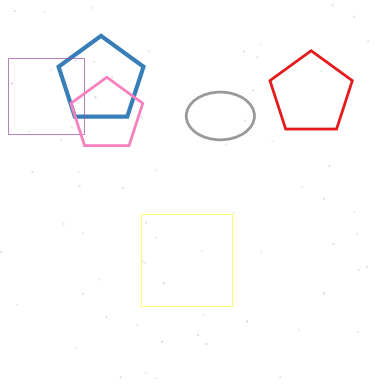[{"shape": "pentagon", "thickness": 2, "radius": 0.56, "center": [0.808, 0.756]}, {"shape": "pentagon", "thickness": 3, "radius": 0.58, "center": [0.262, 0.791]}, {"shape": "square", "thickness": 0.5, "radius": 0.49, "center": [0.119, 0.752]}, {"shape": "square", "thickness": 0.5, "radius": 0.6, "center": [0.484, 0.326]}, {"shape": "pentagon", "thickness": 2, "radius": 0.49, "center": [0.277, 0.701]}, {"shape": "oval", "thickness": 2, "radius": 0.44, "center": [0.572, 0.699]}]